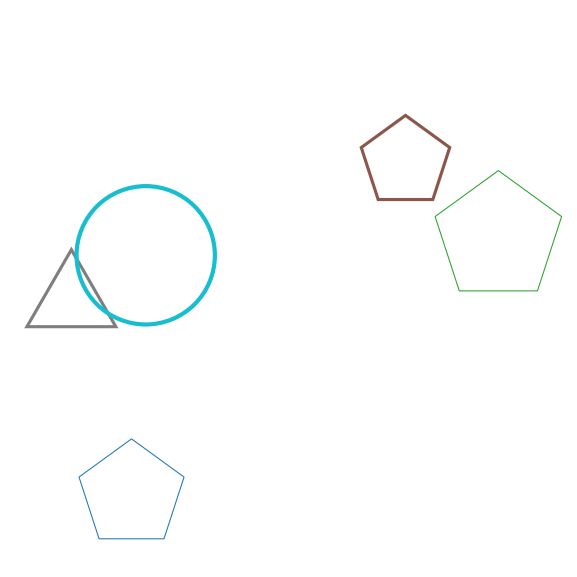[{"shape": "pentagon", "thickness": 0.5, "radius": 0.48, "center": [0.228, 0.144]}, {"shape": "pentagon", "thickness": 0.5, "radius": 0.58, "center": [0.863, 0.589]}, {"shape": "pentagon", "thickness": 1.5, "radius": 0.4, "center": [0.702, 0.719]}, {"shape": "triangle", "thickness": 1.5, "radius": 0.44, "center": [0.124, 0.478]}, {"shape": "circle", "thickness": 2, "radius": 0.6, "center": [0.252, 0.557]}]